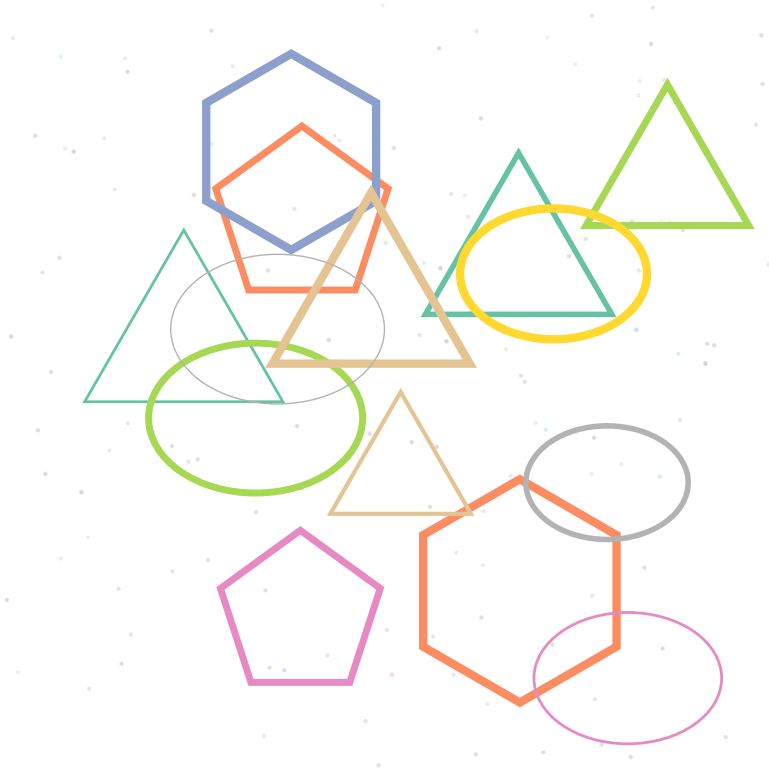[{"shape": "triangle", "thickness": 2, "radius": 0.7, "center": [0.673, 0.662]}, {"shape": "triangle", "thickness": 1, "radius": 0.74, "center": [0.239, 0.553]}, {"shape": "hexagon", "thickness": 3, "radius": 0.72, "center": [0.675, 0.233]}, {"shape": "pentagon", "thickness": 2.5, "radius": 0.59, "center": [0.392, 0.719]}, {"shape": "hexagon", "thickness": 3, "radius": 0.64, "center": [0.378, 0.803]}, {"shape": "oval", "thickness": 1, "radius": 0.61, "center": [0.815, 0.119]}, {"shape": "pentagon", "thickness": 2.5, "radius": 0.55, "center": [0.39, 0.202]}, {"shape": "oval", "thickness": 2.5, "radius": 0.7, "center": [0.332, 0.457]}, {"shape": "triangle", "thickness": 2.5, "radius": 0.61, "center": [0.867, 0.768]}, {"shape": "oval", "thickness": 3, "radius": 0.61, "center": [0.719, 0.644]}, {"shape": "triangle", "thickness": 1.5, "radius": 0.53, "center": [0.52, 0.385]}, {"shape": "triangle", "thickness": 3, "radius": 0.74, "center": [0.482, 0.602]}, {"shape": "oval", "thickness": 2, "radius": 0.53, "center": [0.788, 0.373]}, {"shape": "oval", "thickness": 0.5, "radius": 0.69, "center": [0.361, 0.573]}]